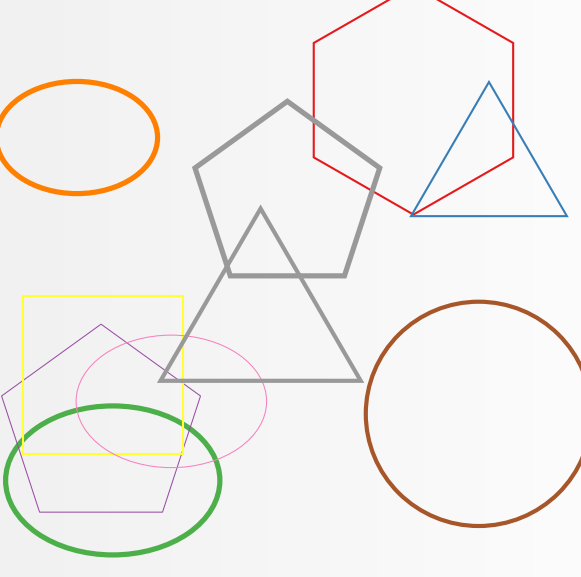[{"shape": "hexagon", "thickness": 1, "radius": 0.99, "center": [0.711, 0.826]}, {"shape": "triangle", "thickness": 1, "radius": 0.77, "center": [0.841, 0.702]}, {"shape": "oval", "thickness": 2.5, "radius": 0.92, "center": [0.194, 0.167]}, {"shape": "pentagon", "thickness": 0.5, "radius": 0.9, "center": [0.174, 0.258]}, {"shape": "oval", "thickness": 2.5, "radius": 0.69, "center": [0.132, 0.761]}, {"shape": "square", "thickness": 1, "radius": 0.69, "center": [0.177, 0.35]}, {"shape": "circle", "thickness": 2, "radius": 0.97, "center": [0.824, 0.282]}, {"shape": "oval", "thickness": 0.5, "radius": 0.82, "center": [0.295, 0.304]}, {"shape": "triangle", "thickness": 2, "radius": 0.99, "center": [0.448, 0.439]}, {"shape": "pentagon", "thickness": 2.5, "radius": 0.84, "center": [0.494, 0.657]}]